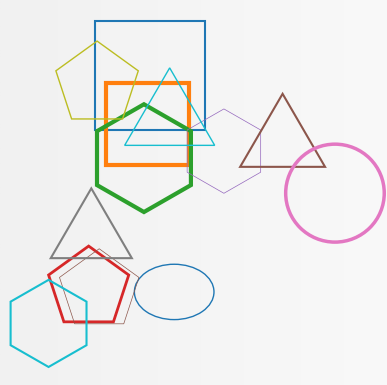[{"shape": "square", "thickness": 1.5, "radius": 0.71, "center": [0.387, 0.804]}, {"shape": "oval", "thickness": 1, "radius": 0.51, "center": [0.45, 0.242]}, {"shape": "square", "thickness": 3, "radius": 0.54, "center": [0.38, 0.678]}, {"shape": "hexagon", "thickness": 3, "radius": 0.7, "center": [0.372, 0.589]}, {"shape": "pentagon", "thickness": 2, "radius": 0.54, "center": [0.229, 0.252]}, {"shape": "hexagon", "thickness": 0.5, "radius": 0.55, "center": [0.578, 0.608]}, {"shape": "triangle", "thickness": 1.5, "radius": 0.63, "center": [0.729, 0.63]}, {"shape": "pentagon", "thickness": 0.5, "radius": 0.54, "center": [0.256, 0.246]}, {"shape": "circle", "thickness": 2.5, "radius": 0.64, "center": [0.864, 0.498]}, {"shape": "triangle", "thickness": 1.5, "radius": 0.6, "center": [0.236, 0.39]}, {"shape": "pentagon", "thickness": 1, "radius": 0.56, "center": [0.251, 0.781]}, {"shape": "hexagon", "thickness": 1.5, "radius": 0.57, "center": [0.125, 0.16]}, {"shape": "triangle", "thickness": 1, "radius": 0.67, "center": [0.438, 0.69]}]